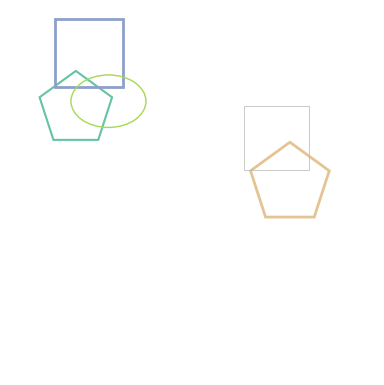[{"shape": "pentagon", "thickness": 1.5, "radius": 0.5, "center": [0.197, 0.717]}, {"shape": "square", "thickness": 2, "radius": 0.44, "center": [0.23, 0.862]}, {"shape": "oval", "thickness": 1, "radius": 0.49, "center": [0.282, 0.737]}, {"shape": "pentagon", "thickness": 2, "radius": 0.54, "center": [0.753, 0.523]}, {"shape": "square", "thickness": 0.5, "radius": 0.42, "center": [0.718, 0.642]}]